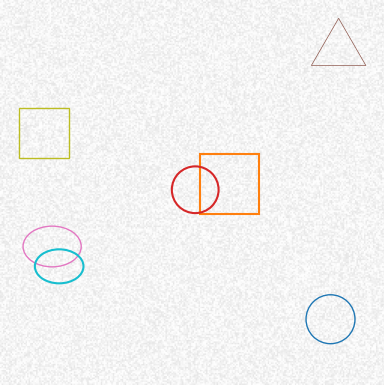[{"shape": "circle", "thickness": 1, "radius": 0.32, "center": [0.858, 0.171]}, {"shape": "square", "thickness": 1.5, "radius": 0.39, "center": [0.596, 0.522]}, {"shape": "circle", "thickness": 1.5, "radius": 0.3, "center": [0.507, 0.507]}, {"shape": "triangle", "thickness": 0.5, "radius": 0.41, "center": [0.879, 0.871]}, {"shape": "oval", "thickness": 1, "radius": 0.38, "center": [0.135, 0.36]}, {"shape": "square", "thickness": 1, "radius": 0.33, "center": [0.114, 0.655]}, {"shape": "oval", "thickness": 1.5, "radius": 0.32, "center": [0.154, 0.308]}]